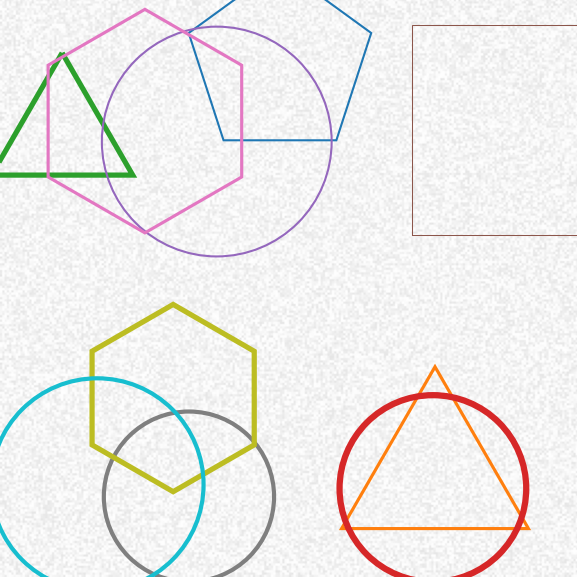[{"shape": "pentagon", "thickness": 1, "radius": 0.83, "center": [0.485, 0.891]}, {"shape": "triangle", "thickness": 1.5, "radius": 0.93, "center": [0.753, 0.177]}, {"shape": "triangle", "thickness": 2.5, "radius": 0.71, "center": [0.108, 0.766]}, {"shape": "circle", "thickness": 3, "radius": 0.81, "center": [0.75, 0.153]}, {"shape": "circle", "thickness": 1, "radius": 0.99, "center": [0.375, 0.754]}, {"shape": "square", "thickness": 0.5, "radius": 0.91, "center": [0.895, 0.773]}, {"shape": "hexagon", "thickness": 1.5, "radius": 0.97, "center": [0.251, 0.789]}, {"shape": "circle", "thickness": 2, "radius": 0.74, "center": [0.327, 0.139]}, {"shape": "hexagon", "thickness": 2.5, "radius": 0.81, "center": [0.3, 0.31]}, {"shape": "circle", "thickness": 2, "radius": 0.92, "center": [0.168, 0.16]}]